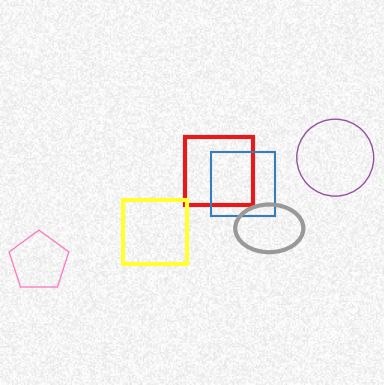[{"shape": "square", "thickness": 3, "radius": 0.44, "center": [0.569, 0.555]}, {"shape": "square", "thickness": 1.5, "radius": 0.42, "center": [0.631, 0.523]}, {"shape": "circle", "thickness": 1, "radius": 0.5, "center": [0.871, 0.591]}, {"shape": "square", "thickness": 3, "radius": 0.42, "center": [0.403, 0.398]}, {"shape": "pentagon", "thickness": 1, "radius": 0.41, "center": [0.101, 0.321]}, {"shape": "oval", "thickness": 3, "radius": 0.44, "center": [0.699, 0.407]}]